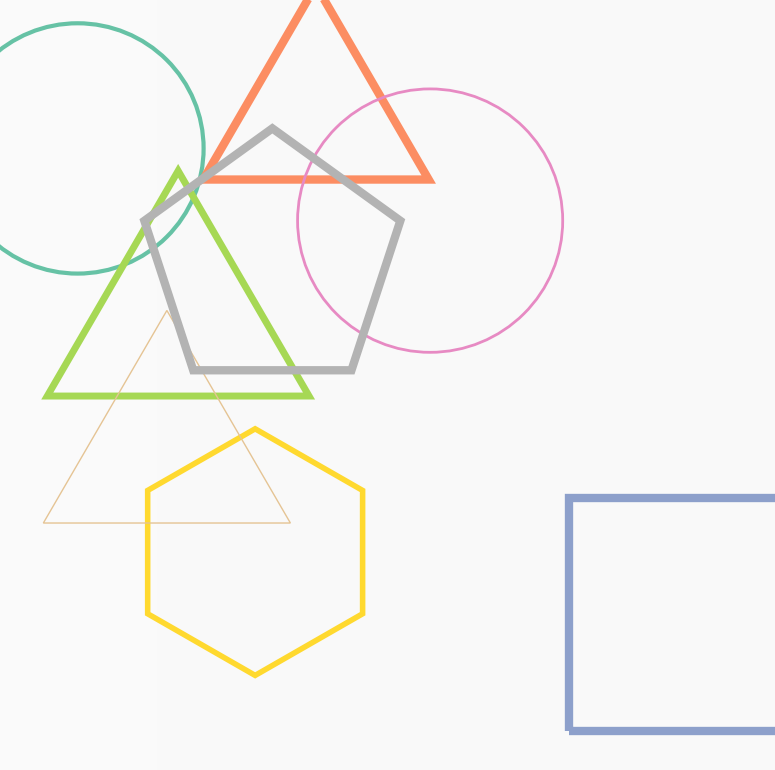[{"shape": "circle", "thickness": 1.5, "radius": 0.81, "center": [0.1, 0.807]}, {"shape": "triangle", "thickness": 3, "radius": 0.84, "center": [0.408, 0.851]}, {"shape": "square", "thickness": 3, "radius": 0.76, "center": [0.886, 0.202]}, {"shape": "circle", "thickness": 1, "radius": 0.86, "center": [0.555, 0.713]}, {"shape": "triangle", "thickness": 2.5, "radius": 0.97, "center": [0.23, 0.583]}, {"shape": "hexagon", "thickness": 2, "radius": 0.8, "center": [0.329, 0.283]}, {"shape": "triangle", "thickness": 0.5, "radius": 0.92, "center": [0.215, 0.413]}, {"shape": "pentagon", "thickness": 3, "radius": 0.87, "center": [0.351, 0.66]}]